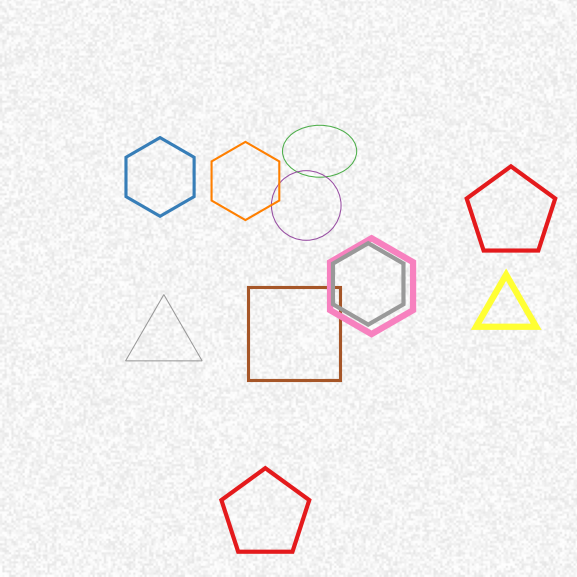[{"shape": "pentagon", "thickness": 2, "radius": 0.4, "center": [0.459, 0.108]}, {"shape": "pentagon", "thickness": 2, "radius": 0.4, "center": [0.885, 0.63]}, {"shape": "hexagon", "thickness": 1.5, "radius": 0.34, "center": [0.277, 0.693]}, {"shape": "oval", "thickness": 0.5, "radius": 0.32, "center": [0.553, 0.737]}, {"shape": "circle", "thickness": 0.5, "radius": 0.3, "center": [0.53, 0.643]}, {"shape": "hexagon", "thickness": 1, "radius": 0.34, "center": [0.425, 0.686]}, {"shape": "triangle", "thickness": 3, "radius": 0.3, "center": [0.876, 0.463]}, {"shape": "square", "thickness": 1.5, "radius": 0.4, "center": [0.509, 0.422]}, {"shape": "hexagon", "thickness": 3, "radius": 0.41, "center": [0.643, 0.504]}, {"shape": "triangle", "thickness": 0.5, "radius": 0.38, "center": [0.284, 0.413]}, {"shape": "hexagon", "thickness": 2, "radius": 0.35, "center": [0.638, 0.507]}]